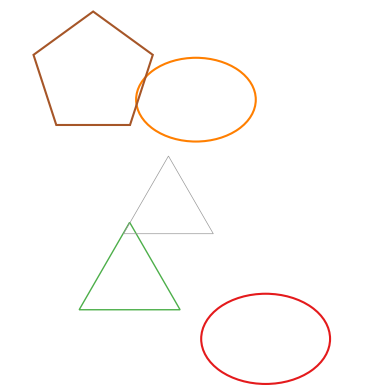[{"shape": "oval", "thickness": 1.5, "radius": 0.84, "center": [0.69, 0.12]}, {"shape": "triangle", "thickness": 1, "radius": 0.76, "center": [0.337, 0.271]}, {"shape": "oval", "thickness": 1.5, "radius": 0.78, "center": [0.509, 0.741]}, {"shape": "pentagon", "thickness": 1.5, "radius": 0.81, "center": [0.242, 0.807]}, {"shape": "triangle", "thickness": 0.5, "radius": 0.67, "center": [0.438, 0.46]}]